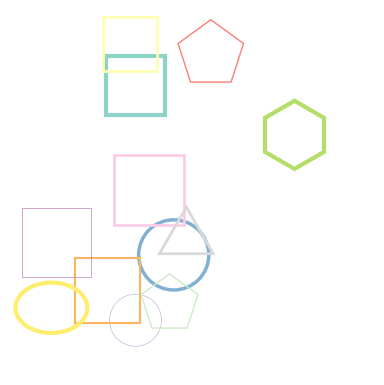[{"shape": "square", "thickness": 3, "radius": 0.38, "center": [0.352, 0.778]}, {"shape": "square", "thickness": 2, "radius": 0.35, "center": [0.338, 0.886]}, {"shape": "circle", "thickness": 0.5, "radius": 0.34, "center": [0.352, 0.168]}, {"shape": "pentagon", "thickness": 1, "radius": 0.45, "center": [0.548, 0.859]}, {"shape": "circle", "thickness": 2.5, "radius": 0.46, "center": [0.451, 0.338]}, {"shape": "square", "thickness": 1.5, "radius": 0.42, "center": [0.279, 0.246]}, {"shape": "hexagon", "thickness": 3, "radius": 0.44, "center": [0.765, 0.65]}, {"shape": "square", "thickness": 2, "radius": 0.45, "center": [0.388, 0.505]}, {"shape": "triangle", "thickness": 2, "radius": 0.4, "center": [0.484, 0.381]}, {"shape": "square", "thickness": 0.5, "radius": 0.44, "center": [0.147, 0.37]}, {"shape": "pentagon", "thickness": 1, "radius": 0.39, "center": [0.44, 0.211]}, {"shape": "oval", "thickness": 3, "radius": 0.47, "center": [0.133, 0.201]}]